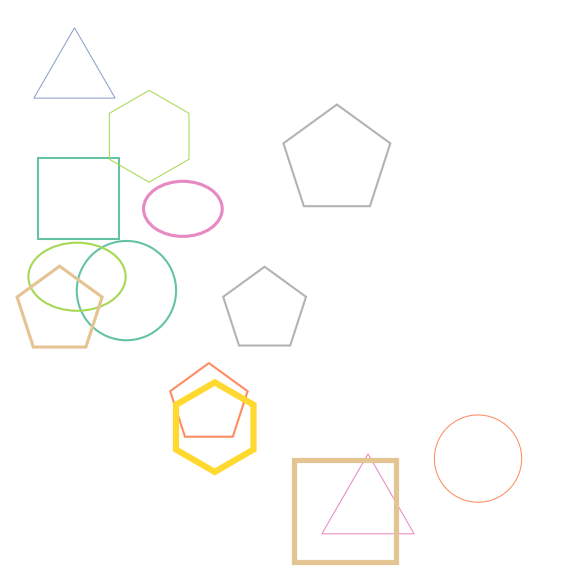[{"shape": "circle", "thickness": 1, "radius": 0.43, "center": [0.219, 0.496]}, {"shape": "square", "thickness": 1, "radius": 0.35, "center": [0.135, 0.656]}, {"shape": "pentagon", "thickness": 1, "radius": 0.35, "center": [0.362, 0.3]}, {"shape": "circle", "thickness": 0.5, "radius": 0.38, "center": [0.828, 0.205]}, {"shape": "triangle", "thickness": 0.5, "radius": 0.41, "center": [0.129, 0.87]}, {"shape": "oval", "thickness": 1.5, "radius": 0.34, "center": [0.317, 0.638]}, {"shape": "triangle", "thickness": 0.5, "radius": 0.46, "center": [0.637, 0.121]}, {"shape": "hexagon", "thickness": 0.5, "radius": 0.4, "center": [0.258, 0.763]}, {"shape": "oval", "thickness": 1, "radius": 0.42, "center": [0.133, 0.52]}, {"shape": "hexagon", "thickness": 3, "radius": 0.39, "center": [0.372, 0.259]}, {"shape": "square", "thickness": 2.5, "radius": 0.44, "center": [0.597, 0.114]}, {"shape": "pentagon", "thickness": 1.5, "radius": 0.39, "center": [0.103, 0.461]}, {"shape": "pentagon", "thickness": 1, "radius": 0.49, "center": [0.583, 0.721]}, {"shape": "pentagon", "thickness": 1, "radius": 0.38, "center": [0.458, 0.462]}]